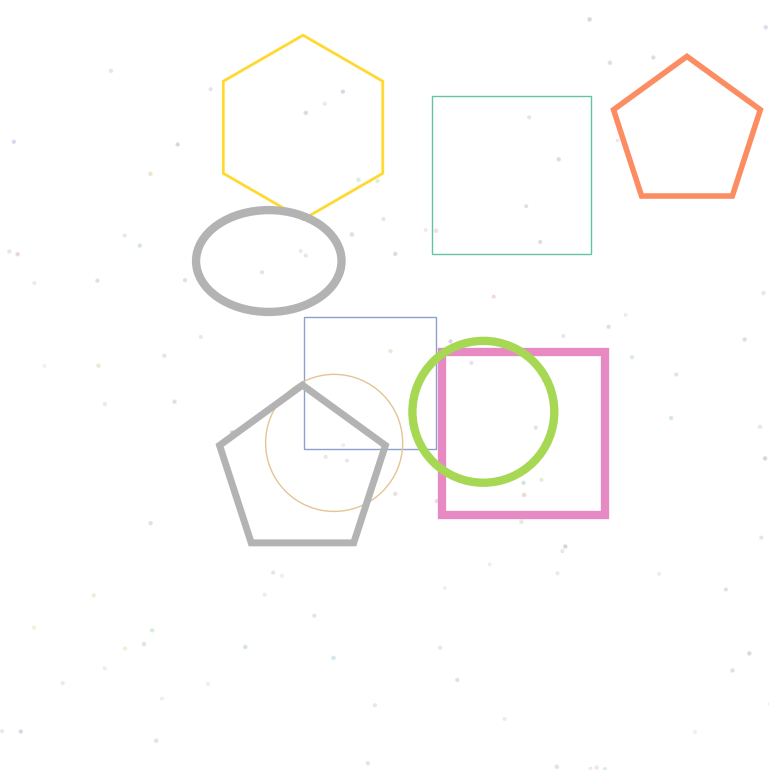[{"shape": "square", "thickness": 0.5, "radius": 0.52, "center": [0.664, 0.773]}, {"shape": "pentagon", "thickness": 2, "radius": 0.5, "center": [0.892, 0.827]}, {"shape": "square", "thickness": 0.5, "radius": 0.43, "center": [0.48, 0.503]}, {"shape": "square", "thickness": 3, "radius": 0.53, "center": [0.68, 0.437]}, {"shape": "circle", "thickness": 3, "radius": 0.46, "center": [0.628, 0.465]}, {"shape": "hexagon", "thickness": 1, "radius": 0.6, "center": [0.394, 0.835]}, {"shape": "circle", "thickness": 0.5, "radius": 0.45, "center": [0.434, 0.425]}, {"shape": "pentagon", "thickness": 2.5, "radius": 0.57, "center": [0.393, 0.387]}, {"shape": "oval", "thickness": 3, "radius": 0.47, "center": [0.349, 0.661]}]